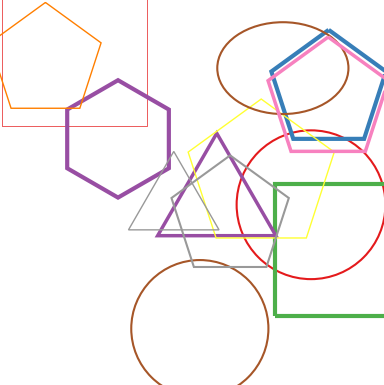[{"shape": "square", "thickness": 0.5, "radius": 0.94, "center": [0.194, 0.861]}, {"shape": "circle", "thickness": 1.5, "radius": 0.97, "center": [0.808, 0.468]}, {"shape": "pentagon", "thickness": 3, "radius": 0.78, "center": [0.854, 0.766]}, {"shape": "square", "thickness": 3, "radius": 0.85, "center": [0.885, 0.351]}, {"shape": "triangle", "thickness": 2.5, "radius": 0.89, "center": [0.563, 0.476]}, {"shape": "hexagon", "thickness": 3, "radius": 0.76, "center": [0.307, 0.639]}, {"shape": "pentagon", "thickness": 1, "radius": 0.76, "center": [0.118, 0.842]}, {"shape": "pentagon", "thickness": 1, "radius": 1.0, "center": [0.678, 0.543]}, {"shape": "oval", "thickness": 1.5, "radius": 0.85, "center": [0.735, 0.823]}, {"shape": "circle", "thickness": 1.5, "radius": 0.89, "center": [0.519, 0.146]}, {"shape": "pentagon", "thickness": 2.5, "radius": 0.82, "center": [0.852, 0.74]}, {"shape": "triangle", "thickness": 1, "radius": 0.68, "center": [0.451, 0.471]}, {"shape": "pentagon", "thickness": 1.5, "radius": 0.8, "center": [0.598, 0.436]}]